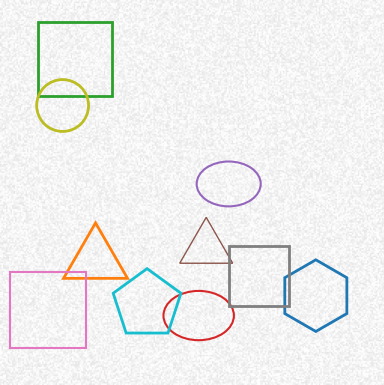[{"shape": "hexagon", "thickness": 2, "radius": 0.47, "center": [0.82, 0.232]}, {"shape": "triangle", "thickness": 2, "radius": 0.48, "center": [0.248, 0.325]}, {"shape": "square", "thickness": 2, "radius": 0.48, "center": [0.194, 0.846]}, {"shape": "oval", "thickness": 1.5, "radius": 0.46, "center": [0.516, 0.18]}, {"shape": "oval", "thickness": 1.5, "radius": 0.42, "center": [0.594, 0.522]}, {"shape": "triangle", "thickness": 1, "radius": 0.4, "center": [0.536, 0.356]}, {"shape": "square", "thickness": 1.5, "radius": 0.49, "center": [0.125, 0.195]}, {"shape": "square", "thickness": 2, "radius": 0.39, "center": [0.674, 0.283]}, {"shape": "circle", "thickness": 2, "radius": 0.34, "center": [0.163, 0.726]}, {"shape": "pentagon", "thickness": 2, "radius": 0.46, "center": [0.382, 0.21]}]